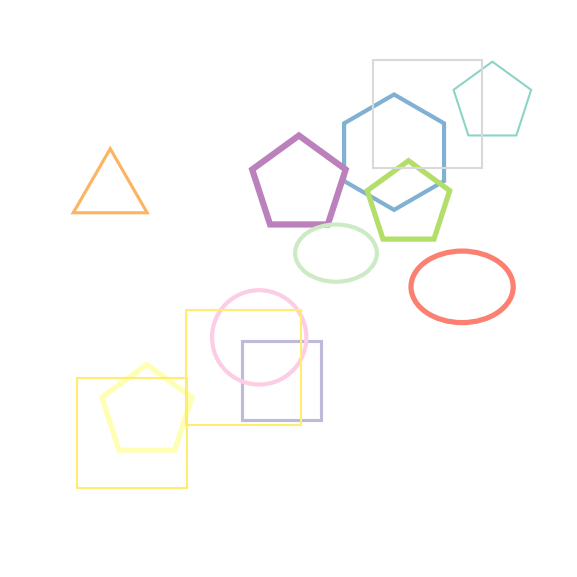[{"shape": "pentagon", "thickness": 1, "radius": 0.35, "center": [0.853, 0.822]}, {"shape": "pentagon", "thickness": 2.5, "radius": 0.41, "center": [0.254, 0.286]}, {"shape": "square", "thickness": 1.5, "radius": 0.34, "center": [0.487, 0.34]}, {"shape": "oval", "thickness": 2.5, "radius": 0.44, "center": [0.8, 0.502]}, {"shape": "hexagon", "thickness": 2, "radius": 0.5, "center": [0.682, 0.736]}, {"shape": "triangle", "thickness": 1.5, "radius": 0.37, "center": [0.191, 0.668]}, {"shape": "pentagon", "thickness": 2.5, "radius": 0.38, "center": [0.707, 0.646]}, {"shape": "circle", "thickness": 2, "radius": 0.41, "center": [0.449, 0.415]}, {"shape": "square", "thickness": 1, "radius": 0.47, "center": [0.74, 0.801]}, {"shape": "pentagon", "thickness": 3, "radius": 0.43, "center": [0.518, 0.679]}, {"shape": "oval", "thickness": 2, "radius": 0.35, "center": [0.582, 0.561]}, {"shape": "square", "thickness": 1, "radius": 0.5, "center": [0.422, 0.363]}, {"shape": "square", "thickness": 1, "radius": 0.48, "center": [0.229, 0.25]}]